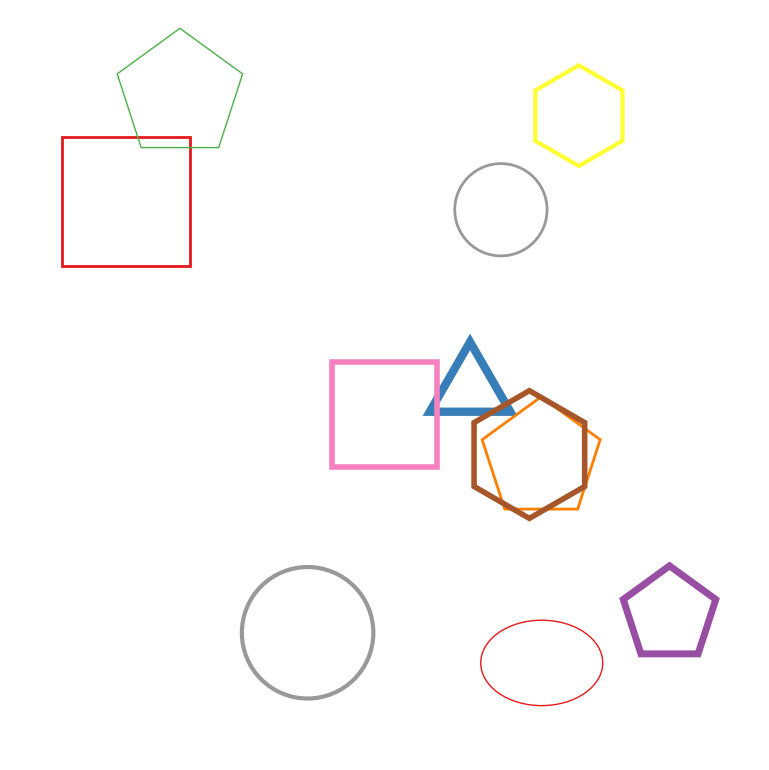[{"shape": "square", "thickness": 1, "radius": 0.42, "center": [0.164, 0.738]}, {"shape": "oval", "thickness": 0.5, "radius": 0.4, "center": [0.704, 0.139]}, {"shape": "triangle", "thickness": 3, "radius": 0.3, "center": [0.61, 0.495]}, {"shape": "pentagon", "thickness": 0.5, "radius": 0.43, "center": [0.234, 0.878]}, {"shape": "pentagon", "thickness": 2.5, "radius": 0.32, "center": [0.87, 0.202]}, {"shape": "pentagon", "thickness": 1, "radius": 0.4, "center": [0.703, 0.404]}, {"shape": "hexagon", "thickness": 1.5, "radius": 0.33, "center": [0.752, 0.85]}, {"shape": "hexagon", "thickness": 2, "radius": 0.41, "center": [0.687, 0.41]}, {"shape": "square", "thickness": 2, "radius": 0.34, "center": [0.499, 0.462]}, {"shape": "circle", "thickness": 1.5, "radius": 0.43, "center": [0.399, 0.178]}, {"shape": "circle", "thickness": 1, "radius": 0.3, "center": [0.651, 0.728]}]